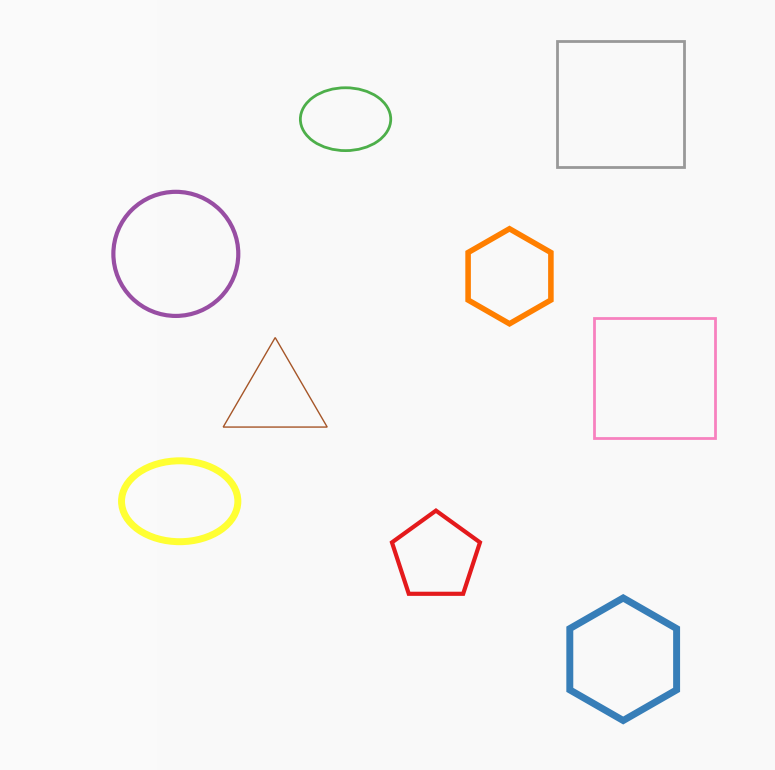[{"shape": "pentagon", "thickness": 1.5, "radius": 0.3, "center": [0.563, 0.277]}, {"shape": "hexagon", "thickness": 2.5, "radius": 0.4, "center": [0.804, 0.144]}, {"shape": "oval", "thickness": 1, "radius": 0.29, "center": [0.446, 0.845]}, {"shape": "circle", "thickness": 1.5, "radius": 0.4, "center": [0.227, 0.67]}, {"shape": "hexagon", "thickness": 2, "radius": 0.31, "center": [0.657, 0.641]}, {"shape": "oval", "thickness": 2.5, "radius": 0.38, "center": [0.232, 0.349]}, {"shape": "triangle", "thickness": 0.5, "radius": 0.39, "center": [0.355, 0.484]}, {"shape": "square", "thickness": 1, "radius": 0.39, "center": [0.844, 0.509]}, {"shape": "square", "thickness": 1, "radius": 0.41, "center": [0.801, 0.865]}]